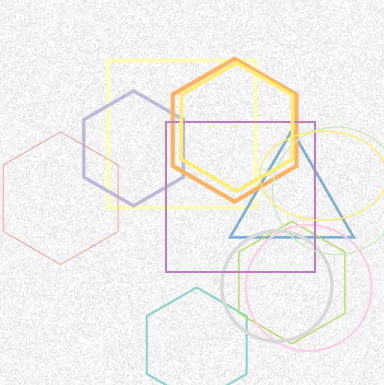[{"shape": "hexagon", "thickness": 1.5, "radius": 0.75, "center": [0.511, 0.104]}, {"shape": "square", "thickness": 2.5, "radius": 0.96, "center": [0.471, 0.653]}, {"shape": "hexagon", "thickness": 2.5, "radius": 0.75, "center": [0.347, 0.615]}, {"shape": "hexagon", "thickness": 0.5, "radius": 0.86, "center": [0.157, 0.485]}, {"shape": "triangle", "thickness": 2, "radius": 0.93, "center": [0.758, 0.476]}, {"shape": "hexagon", "thickness": 3, "radius": 0.93, "center": [0.609, 0.662]}, {"shape": "hexagon", "thickness": 1, "radius": 0.8, "center": [0.758, 0.266]}, {"shape": "circle", "thickness": 1.5, "radius": 0.82, "center": [0.802, 0.252]}, {"shape": "circle", "thickness": 2.5, "radius": 0.72, "center": [0.719, 0.257]}, {"shape": "square", "thickness": 1.5, "radius": 0.97, "center": [0.625, 0.489]}, {"shape": "circle", "thickness": 1, "radius": 0.83, "center": [0.874, 0.504]}, {"shape": "hexagon", "thickness": 2.5, "radius": 0.83, "center": [0.615, 0.67]}, {"shape": "oval", "thickness": 1, "radius": 0.83, "center": [0.84, 0.543]}]